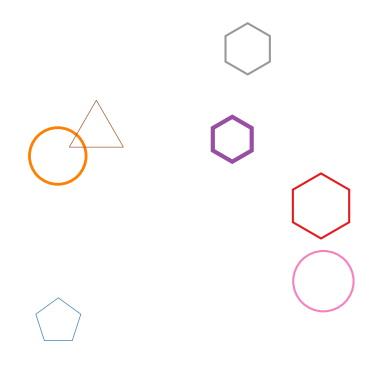[{"shape": "hexagon", "thickness": 1.5, "radius": 0.42, "center": [0.834, 0.465]}, {"shape": "pentagon", "thickness": 0.5, "radius": 0.31, "center": [0.152, 0.165]}, {"shape": "hexagon", "thickness": 3, "radius": 0.29, "center": [0.603, 0.638]}, {"shape": "circle", "thickness": 2, "radius": 0.37, "center": [0.15, 0.595]}, {"shape": "triangle", "thickness": 0.5, "radius": 0.41, "center": [0.25, 0.658]}, {"shape": "circle", "thickness": 1.5, "radius": 0.39, "center": [0.84, 0.27]}, {"shape": "hexagon", "thickness": 1.5, "radius": 0.33, "center": [0.643, 0.873]}]